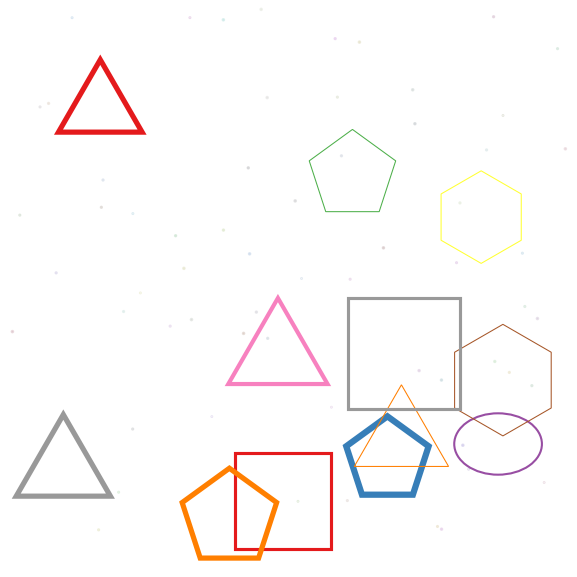[{"shape": "triangle", "thickness": 2.5, "radius": 0.42, "center": [0.174, 0.812]}, {"shape": "square", "thickness": 1.5, "radius": 0.41, "center": [0.49, 0.132]}, {"shape": "pentagon", "thickness": 3, "radius": 0.37, "center": [0.671, 0.203]}, {"shape": "pentagon", "thickness": 0.5, "radius": 0.39, "center": [0.61, 0.696]}, {"shape": "oval", "thickness": 1, "radius": 0.38, "center": [0.862, 0.23]}, {"shape": "pentagon", "thickness": 2.5, "radius": 0.43, "center": [0.397, 0.102]}, {"shape": "triangle", "thickness": 0.5, "radius": 0.47, "center": [0.695, 0.239]}, {"shape": "hexagon", "thickness": 0.5, "radius": 0.4, "center": [0.833, 0.623]}, {"shape": "hexagon", "thickness": 0.5, "radius": 0.48, "center": [0.871, 0.341]}, {"shape": "triangle", "thickness": 2, "radius": 0.5, "center": [0.481, 0.384]}, {"shape": "square", "thickness": 1.5, "radius": 0.48, "center": [0.7, 0.387]}, {"shape": "triangle", "thickness": 2.5, "radius": 0.47, "center": [0.11, 0.187]}]